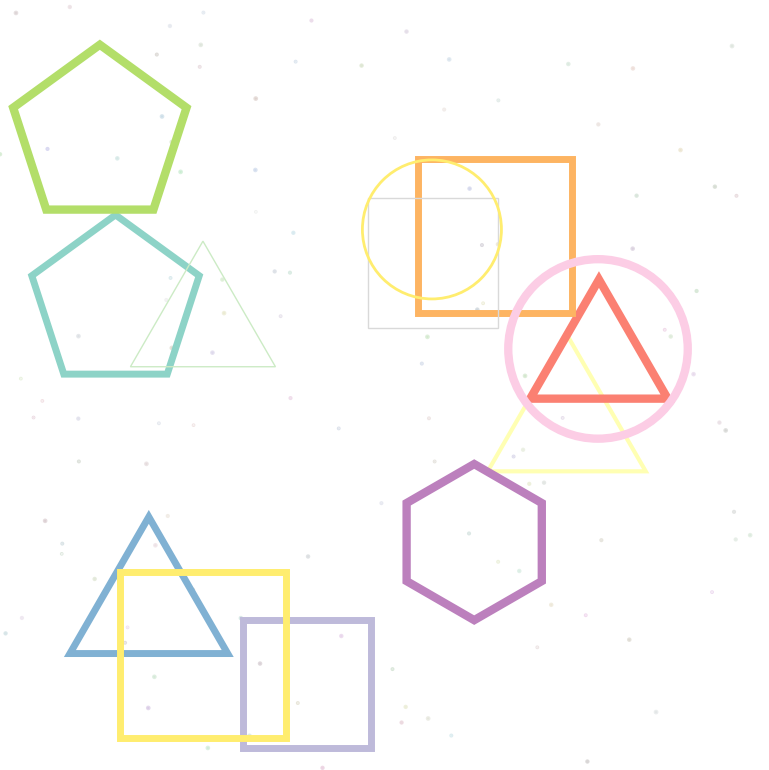[{"shape": "pentagon", "thickness": 2.5, "radius": 0.57, "center": [0.15, 0.607]}, {"shape": "triangle", "thickness": 1.5, "radius": 0.59, "center": [0.736, 0.447]}, {"shape": "square", "thickness": 2.5, "radius": 0.41, "center": [0.399, 0.112]}, {"shape": "triangle", "thickness": 3, "radius": 0.52, "center": [0.778, 0.534]}, {"shape": "triangle", "thickness": 2.5, "radius": 0.59, "center": [0.193, 0.21]}, {"shape": "square", "thickness": 2.5, "radius": 0.5, "center": [0.642, 0.694]}, {"shape": "pentagon", "thickness": 3, "radius": 0.59, "center": [0.13, 0.824]}, {"shape": "circle", "thickness": 3, "radius": 0.58, "center": [0.777, 0.547]}, {"shape": "square", "thickness": 0.5, "radius": 0.42, "center": [0.563, 0.659]}, {"shape": "hexagon", "thickness": 3, "radius": 0.51, "center": [0.616, 0.296]}, {"shape": "triangle", "thickness": 0.5, "radius": 0.54, "center": [0.264, 0.578]}, {"shape": "square", "thickness": 2.5, "radius": 0.54, "center": [0.264, 0.149]}, {"shape": "circle", "thickness": 1, "radius": 0.45, "center": [0.561, 0.702]}]